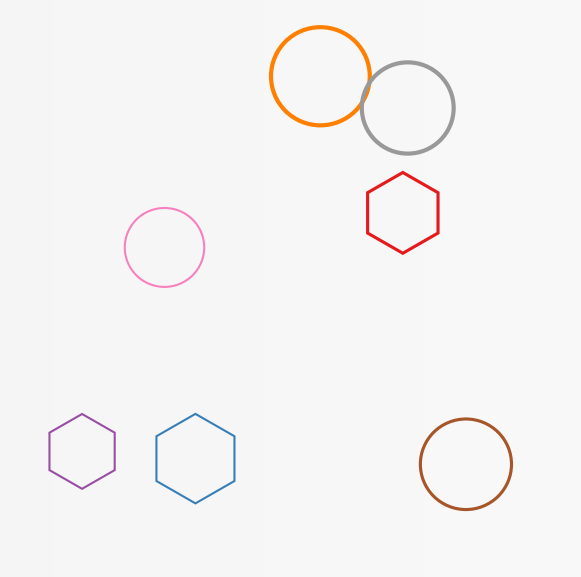[{"shape": "hexagon", "thickness": 1.5, "radius": 0.35, "center": [0.693, 0.631]}, {"shape": "hexagon", "thickness": 1, "radius": 0.39, "center": [0.336, 0.205]}, {"shape": "hexagon", "thickness": 1, "radius": 0.32, "center": [0.141, 0.217]}, {"shape": "circle", "thickness": 2, "radius": 0.42, "center": [0.551, 0.867]}, {"shape": "circle", "thickness": 1.5, "radius": 0.39, "center": [0.802, 0.195]}, {"shape": "circle", "thickness": 1, "radius": 0.34, "center": [0.283, 0.571]}, {"shape": "circle", "thickness": 2, "radius": 0.4, "center": [0.701, 0.812]}]